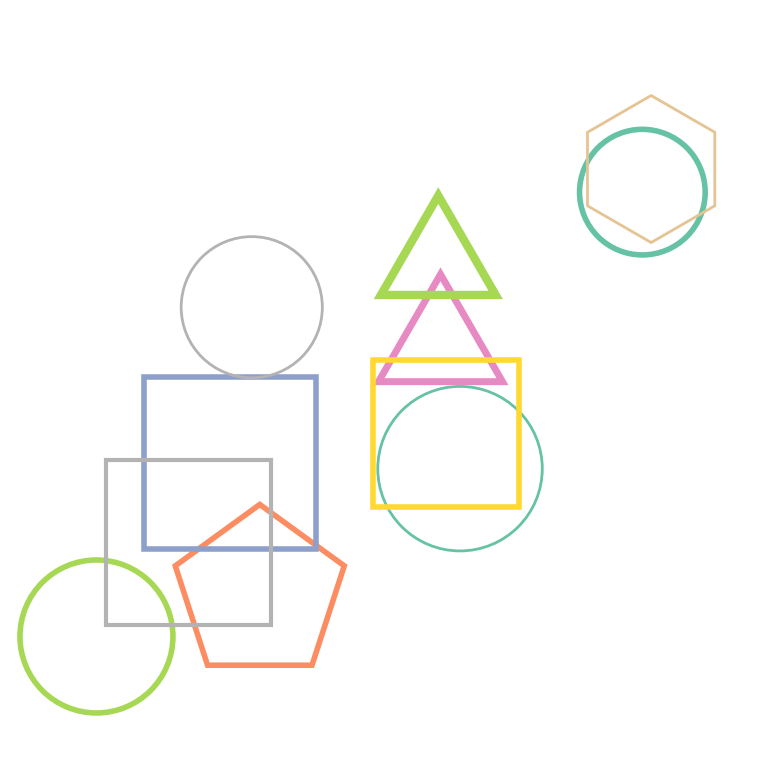[{"shape": "circle", "thickness": 2, "radius": 0.41, "center": [0.834, 0.75]}, {"shape": "circle", "thickness": 1, "radius": 0.53, "center": [0.597, 0.391]}, {"shape": "pentagon", "thickness": 2, "radius": 0.58, "center": [0.337, 0.229]}, {"shape": "square", "thickness": 2, "radius": 0.56, "center": [0.299, 0.399]}, {"shape": "triangle", "thickness": 2.5, "radius": 0.46, "center": [0.572, 0.551]}, {"shape": "triangle", "thickness": 3, "radius": 0.43, "center": [0.569, 0.66]}, {"shape": "circle", "thickness": 2, "radius": 0.5, "center": [0.125, 0.173]}, {"shape": "square", "thickness": 2, "radius": 0.48, "center": [0.579, 0.437]}, {"shape": "hexagon", "thickness": 1, "radius": 0.48, "center": [0.846, 0.78]}, {"shape": "square", "thickness": 1.5, "radius": 0.54, "center": [0.245, 0.295]}, {"shape": "circle", "thickness": 1, "radius": 0.46, "center": [0.327, 0.601]}]